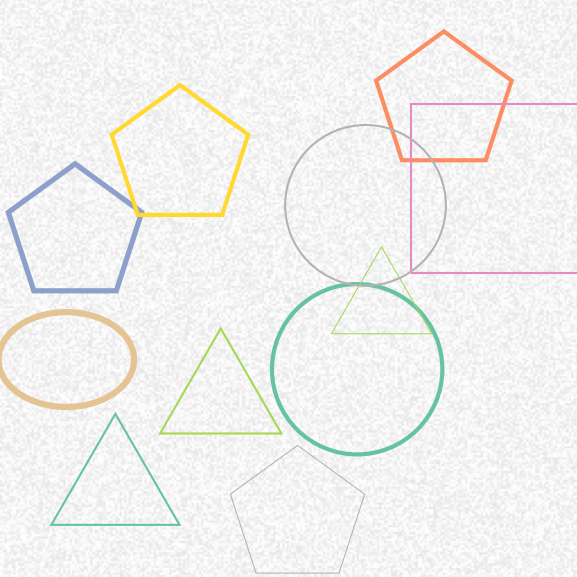[{"shape": "triangle", "thickness": 1, "radius": 0.64, "center": [0.2, 0.154]}, {"shape": "circle", "thickness": 2, "radius": 0.74, "center": [0.618, 0.36]}, {"shape": "pentagon", "thickness": 2, "radius": 0.62, "center": [0.769, 0.821]}, {"shape": "pentagon", "thickness": 2.5, "radius": 0.61, "center": [0.13, 0.594]}, {"shape": "square", "thickness": 1, "radius": 0.73, "center": [0.857, 0.673]}, {"shape": "triangle", "thickness": 0.5, "radius": 0.5, "center": [0.661, 0.471]}, {"shape": "triangle", "thickness": 1, "radius": 0.61, "center": [0.382, 0.309]}, {"shape": "pentagon", "thickness": 2, "radius": 0.62, "center": [0.312, 0.728]}, {"shape": "oval", "thickness": 3, "radius": 0.59, "center": [0.115, 0.377]}, {"shape": "pentagon", "thickness": 0.5, "radius": 0.61, "center": [0.515, 0.106]}, {"shape": "circle", "thickness": 1, "radius": 0.7, "center": [0.633, 0.644]}]